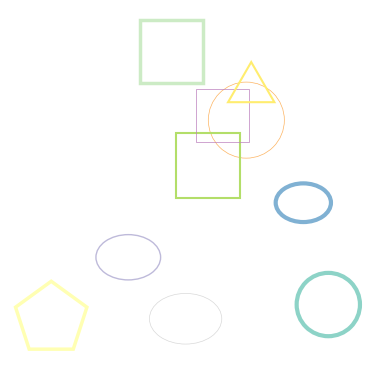[{"shape": "circle", "thickness": 3, "radius": 0.41, "center": [0.853, 0.209]}, {"shape": "pentagon", "thickness": 2.5, "radius": 0.49, "center": [0.133, 0.172]}, {"shape": "oval", "thickness": 1, "radius": 0.42, "center": [0.333, 0.332]}, {"shape": "oval", "thickness": 3, "radius": 0.36, "center": [0.788, 0.473]}, {"shape": "circle", "thickness": 0.5, "radius": 0.49, "center": [0.64, 0.688]}, {"shape": "square", "thickness": 1.5, "radius": 0.42, "center": [0.54, 0.57]}, {"shape": "oval", "thickness": 0.5, "radius": 0.47, "center": [0.482, 0.172]}, {"shape": "square", "thickness": 0.5, "radius": 0.34, "center": [0.579, 0.7]}, {"shape": "square", "thickness": 2.5, "radius": 0.41, "center": [0.446, 0.866]}, {"shape": "triangle", "thickness": 1.5, "radius": 0.35, "center": [0.653, 0.769]}]